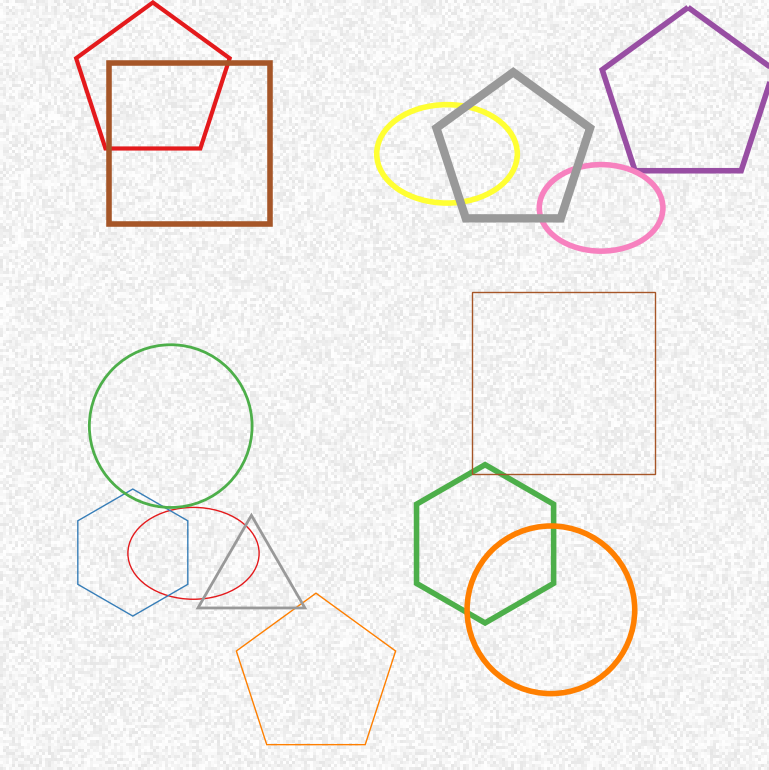[{"shape": "pentagon", "thickness": 1.5, "radius": 0.52, "center": [0.199, 0.892]}, {"shape": "oval", "thickness": 0.5, "radius": 0.43, "center": [0.251, 0.281]}, {"shape": "hexagon", "thickness": 0.5, "radius": 0.41, "center": [0.172, 0.282]}, {"shape": "circle", "thickness": 1, "radius": 0.53, "center": [0.222, 0.447]}, {"shape": "hexagon", "thickness": 2, "radius": 0.51, "center": [0.63, 0.294]}, {"shape": "pentagon", "thickness": 2, "radius": 0.59, "center": [0.894, 0.873]}, {"shape": "pentagon", "thickness": 0.5, "radius": 0.54, "center": [0.41, 0.121]}, {"shape": "circle", "thickness": 2, "radius": 0.54, "center": [0.715, 0.208]}, {"shape": "oval", "thickness": 2, "radius": 0.46, "center": [0.581, 0.8]}, {"shape": "square", "thickness": 0.5, "radius": 0.59, "center": [0.732, 0.502]}, {"shape": "square", "thickness": 2, "radius": 0.52, "center": [0.246, 0.814]}, {"shape": "oval", "thickness": 2, "radius": 0.4, "center": [0.781, 0.73]}, {"shape": "triangle", "thickness": 1, "radius": 0.4, "center": [0.327, 0.251]}, {"shape": "pentagon", "thickness": 3, "radius": 0.52, "center": [0.667, 0.801]}]